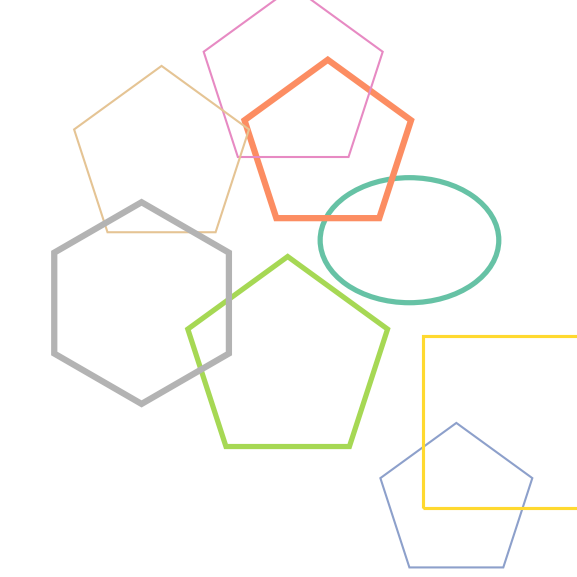[{"shape": "oval", "thickness": 2.5, "radius": 0.77, "center": [0.709, 0.583]}, {"shape": "pentagon", "thickness": 3, "radius": 0.76, "center": [0.568, 0.744]}, {"shape": "pentagon", "thickness": 1, "radius": 0.69, "center": [0.79, 0.128]}, {"shape": "pentagon", "thickness": 1, "radius": 0.81, "center": [0.508, 0.859]}, {"shape": "pentagon", "thickness": 2.5, "radius": 0.91, "center": [0.498, 0.373]}, {"shape": "square", "thickness": 1.5, "radius": 0.74, "center": [0.881, 0.269]}, {"shape": "pentagon", "thickness": 1, "radius": 0.8, "center": [0.28, 0.726]}, {"shape": "hexagon", "thickness": 3, "radius": 0.87, "center": [0.245, 0.474]}]